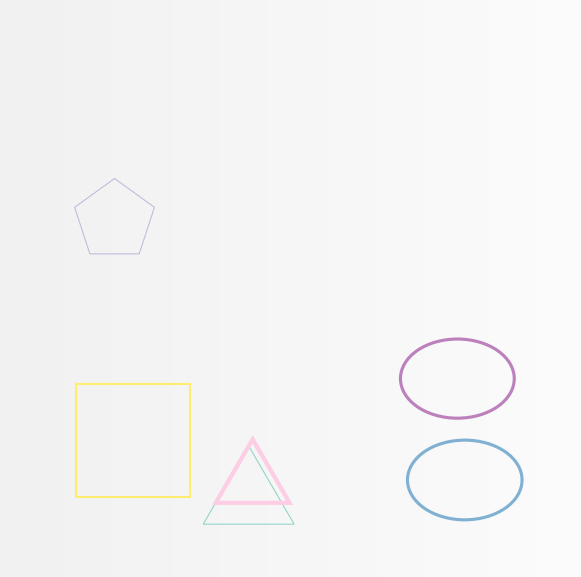[{"shape": "triangle", "thickness": 0.5, "radius": 0.45, "center": [0.428, 0.137]}, {"shape": "pentagon", "thickness": 0.5, "radius": 0.36, "center": [0.197, 0.618]}, {"shape": "oval", "thickness": 1.5, "radius": 0.49, "center": [0.8, 0.168]}, {"shape": "triangle", "thickness": 2, "radius": 0.37, "center": [0.435, 0.165]}, {"shape": "oval", "thickness": 1.5, "radius": 0.49, "center": [0.787, 0.344]}, {"shape": "square", "thickness": 1, "radius": 0.49, "center": [0.229, 0.236]}]